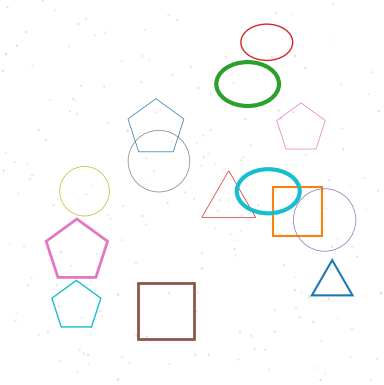[{"shape": "triangle", "thickness": 1.5, "radius": 0.3, "center": [0.863, 0.263]}, {"shape": "pentagon", "thickness": 0.5, "radius": 0.38, "center": [0.405, 0.667]}, {"shape": "square", "thickness": 1.5, "radius": 0.32, "center": [0.773, 0.451]}, {"shape": "oval", "thickness": 3, "radius": 0.41, "center": [0.643, 0.782]}, {"shape": "oval", "thickness": 1, "radius": 0.34, "center": [0.693, 0.89]}, {"shape": "triangle", "thickness": 0.5, "radius": 0.4, "center": [0.594, 0.476]}, {"shape": "circle", "thickness": 0.5, "radius": 0.41, "center": [0.843, 0.429]}, {"shape": "square", "thickness": 2, "radius": 0.36, "center": [0.432, 0.193]}, {"shape": "pentagon", "thickness": 0.5, "radius": 0.33, "center": [0.782, 0.667]}, {"shape": "pentagon", "thickness": 2, "radius": 0.42, "center": [0.2, 0.347]}, {"shape": "circle", "thickness": 0.5, "radius": 0.4, "center": [0.413, 0.581]}, {"shape": "circle", "thickness": 0.5, "radius": 0.32, "center": [0.22, 0.503]}, {"shape": "oval", "thickness": 3, "radius": 0.41, "center": [0.697, 0.503]}, {"shape": "pentagon", "thickness": 1, "radius": 0.33, "center": [0.198, 0.205]}]